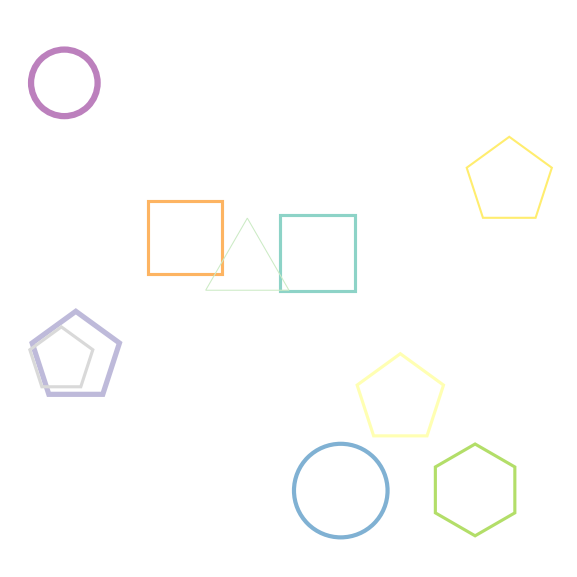[{"shape": "square", "thickness": 1.5, "radius": 0.33, "center": [0.55, 0.561]}, {"shape": "pentagon", "thickness": 1.5, "radius": 0.39, "center": [0.693, 0.308]}, {"shape": "pentagon", "thickness": 2.5, "radius": 0.4, "center": [0.131, 0.381]}, {"shape": "circle", "thickness": 2, "radius": 0.41, "center": [0.59, 0.15]}, {"shape": "square", "thickness": 1.5, "radius": 0.32, "center": [0.32, 0.588]}, {"shape": "hexagon", "thickness": 1.5, "radius": 0.4, "center": [0.823, 0.151]}, {"shape": "pentagon", "thickness": 1.5, "radius": 0.29, "center": [0.106, 0.376]}, {"shape": "circle", "thickness": 3, "radius": 0.29, "center": [0.111, 0.856]}, {"shape": "triangle", "thickness": 0.5, "radius": 0.42, "center": [0.428, 0.538]}, {"shape": "pentagon", "thickness": 1, "radius": 0.39, "center": [0.882, 0.685]}]